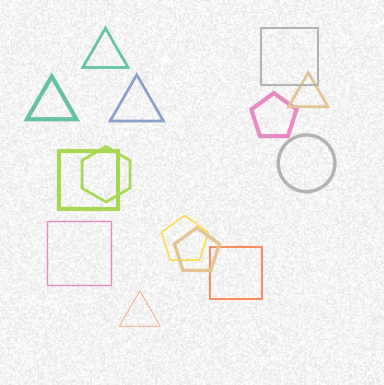[{"shape": "triangle", "thickness": 3, "radius": 0.37, "center": [0.134, 0.727]}, {"shape": "triangle", "thickness": 2, "radius": 0.34, "center": [0.274, 0.859]}, {"shape": "triangle", "thickness": 0.5, "radius": 0.31, "center": [0.363, 0.183]}, {"shape": "square", "thickness": 1.5, "radius": 0.34, "center": [0.613, 0.291]}, {"shape": "triangle", "thickness": 2, "radius": 0.4, "center": [0.355, 0.726]}, {"shape": "pentagon", "thickness": 3, "radius": 0.31, "center": [0.711, 0.696]}, {"shape": "square", "thickness": 1, "radius": 0.41, "center": [0.205, 0.344]}, {"shape": "hexagon", "thickness": 2, "radius": 0.36, "center": [0.275, 0.547]}, {"shape": "square", "thickness": 3, "radius": 0.38, "center": [0.23, 0.532]}, {"shape": "pentagon", "thickness": 1, "radius": 0.32, "center": [0.48, 0.376]}, {"shape": "triangle", "thickness": 2, "radius": 0.3, "center": [0.801, 0.752]}, {"shape": "pentagon", "thickness": 2.5, "radius": 0.31, "center": [0.511, 0.347]}, {"shape": "square", "thickness": 1.5, "radius": 0.37, "center": [0.752, 0.853]}, {"shape": "circle", "thickness": 2.5, "radius": 0.37, "center": [0.796, 0.576]}]